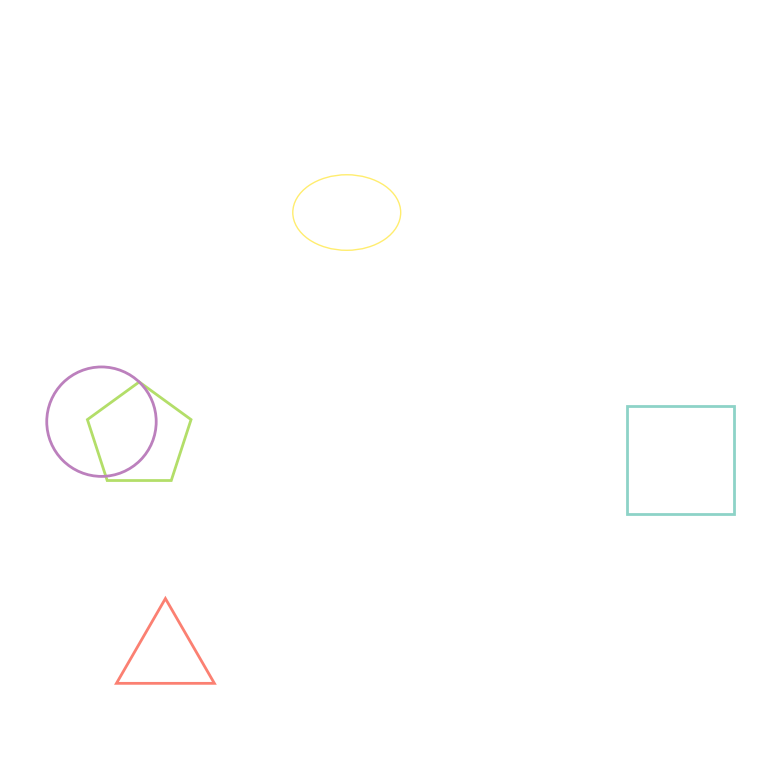[{"shape": "square", "thickness": 1, "radius": 0.35, "center": [0.884, 0.403]}, {"shape": "triangle", "thickness": 1, "radius": 0.37, "center": [0.215, 0.149]}, {"shape": "pentagon", "thickness": 1, "radius": 0.35, "center": [0.181, 0.433]}, {"shape": "circle", "thickness": 1, "radius": 0.36, "center": [0.132, 0.452]}, {"shape": "oval", "thickness": 0.5, "radius": 0.35, "center": [0.45, 0.724]}]